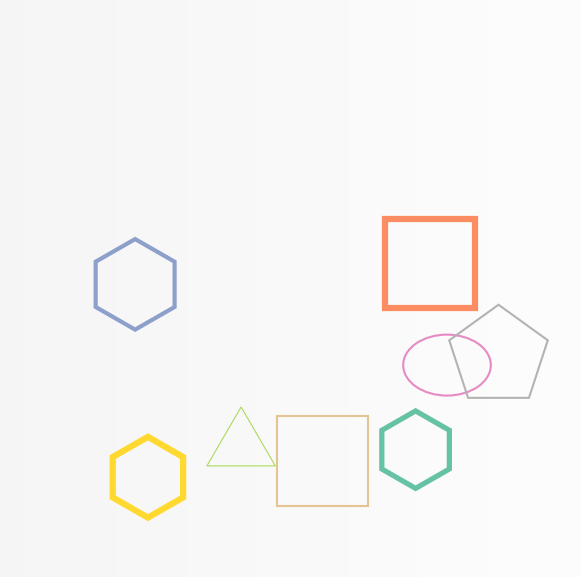[{"shape": "hexagon", "thickness": 2.5, "radius": 0.34, "center": [0.715, 0.221]}, {"shape": "square", "thickness": 3, "radius": 0.39, "center": [0.739, 0.543]}, {"shape": "hexagon", "thickness": 2, "radius": 0.39, "center": [0.232, 0.507]}, {"shape": "oval", "thickness": 1, "radius": 0.38, "center": [0.769, 0.367]}, {"shape": "triangle", "thickness": 0.5, "radius": 0.34, "center": [0.415, 0.226]}, {"shape": "hexagon", "thickness": 3, "radius": 0.35, "center": [0.254, 0.173]}, {"shape": "square", "thickness": 1, "radius": 0.39, "center": [0.554, 0.2]}, {"shape": "pentagon", "thickness": 1, "radius": 0.45, "center": [0.858, 0.382]}]